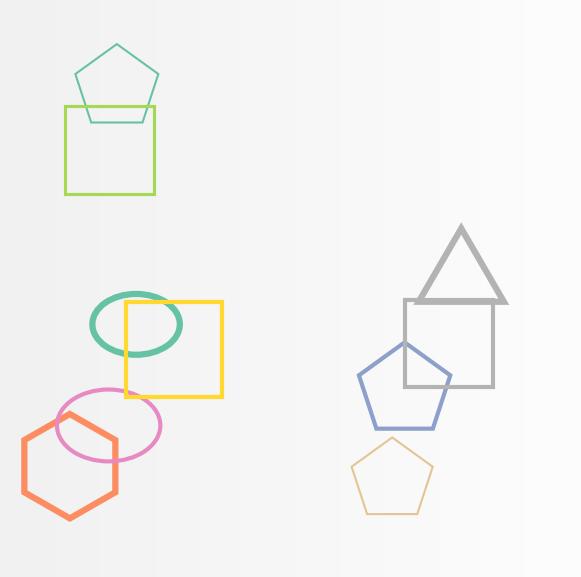[{"shape": "oval", "thickness": 3, "radius": 0.38, "center": [0.234, 0.438]}, {"shape": "pentagon", "thickness": 1, "radius": 0.38, "center": [0.201, 0.848]}, {"shape": "hexagon", "thickness": 3, "radius": 0.45, "center": [0.12, 0.192]}, {"shape": "pentagon", "thickness": 2, "radius": 0.41, "center": [0.696, 0.324]}, {"shape": "oval", "thickness": 2, "radius": 0.44, "center": [0.187, 0.262]}, {"shape": "square", "thickness": 1.5, "radius": 0.38, "center": [0.188, 0.74]}, {"shape": "square", "thickness": 2, "radius": 0.41, "center": [0.3, 0.394]}, {"shape": "pentagon", "thickness": 1, "radius": 0.37, "center": [0.675, 0.168]}, {"shape": "square", "thickness": 2, "radius": 0.38, "center": [0.772, 0.404]}, {"shape": "triangle", "thickness": 3, "radius": 0.42, "center": [0.794, 0.519]}]